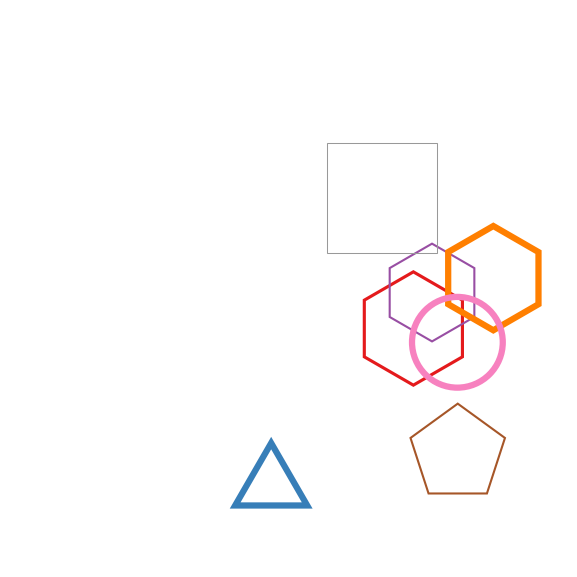[{"shape": "hexagon", "thickness": 1.5, "radius": 0.49, "center": [0.716, 0.43]}, {"shape": "triangle", "thickness": 3, "radius": 0.36, "center": [0.47, 0.16]}, {"shape": "hexagon", "thickness": 1, "radius": 0.42, "center": [0.748, 0.493]}, {"shape": "hexagon", "thickness": 3, "radius": 0.45, "center": [0.854, 0.518]}, {"shape": "pentagon", "thickness": 1, "radius": 0.43, "center": [0.793, 0.214]}, {"shape": "circle", "thickness": 3, "radius": 0.39, "center": [0.792, 0.406]}, {"shape": "square", "thickness": 0.5, "radius": 0.48, "center": [0.661, 0.656]}]